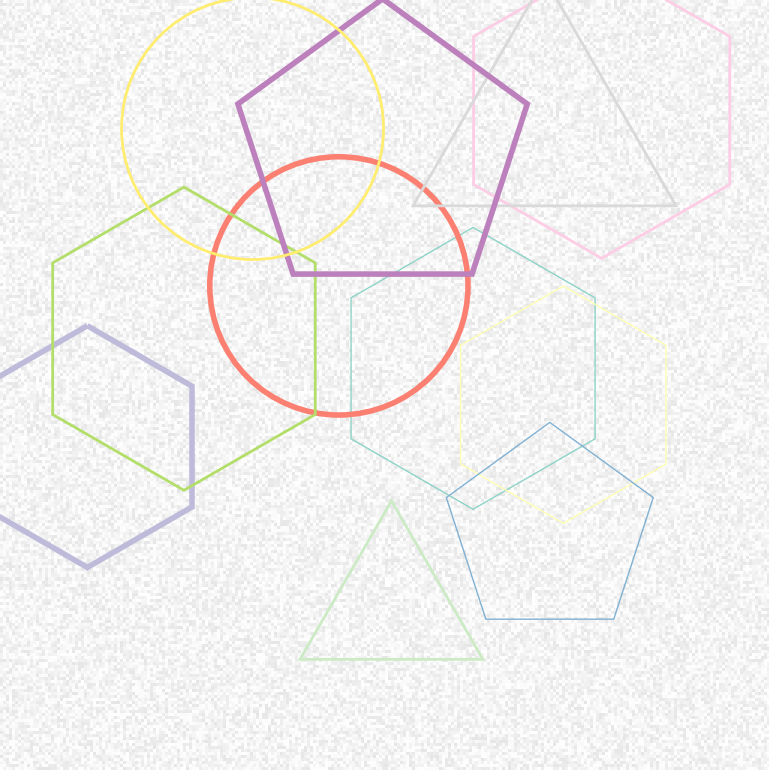[{"shape": "hexagon", "thickness": 0.5, "radius": 0.91, "center": [0.614, 0.522]}, {"shape": "hexagon", "thickness": 0.5, "radius": 0.77, "center": [0.732, 0.474]}, {"shape": "hexagon", "thickness": 2, "radius": 0.78, "center": [0.113, 0.42]}, {"shape": "circle", "thickness": 2, "radius": 0.84, "center": [0.44, 0.629]}, {"shape": "pentagon", "thickness": 0.5, "radius": 0.71, "center": [0.714, 0.31]}, {"shape": "hexagon", "thickness": 1, "radius": 0.98, "center": [0.239, 0.56]}, {"shape": "hexagon", "thickness": 1, "radius": 0.96, "center": [0.781, 0.857]}, {"shape": "triangle", "thickness": 1, "radius": 0.99, "center": [0.707, 0.831]}, {"shape": "pentagon", "thickness": 2, "radius": 0.99, "center": [0.497, 0.804]}, {"shape": "triangle", "thickness": 1, "radius": 0.69, "center": [0.508, 0.212]}, {"shape": "circle", "thickness": 1, "radius": 0.85, "center": [0.328, 0.833]}]